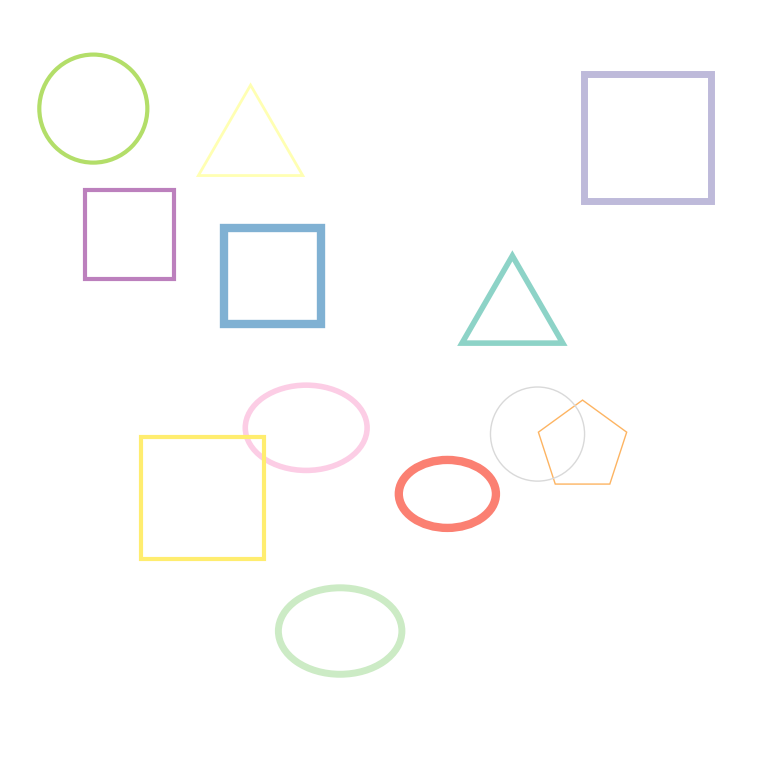[{"shape": "triangle", "thickness": 2, "radius": 0.38, "center": [0.665, 0.592]}, {"shape": "triangle", "thickness": 1, "radius": 0.39, "center": [0.325, 0.811]}, {"shape": "square", "thickness": 2.5, "radius": 0.41, "center": [0.841, 0.821]}, {"shape": "oval", "thickness": 3, "radius": 0.32, "center": [0.581, 0.359]}, {"shape": "square", "thickness": 3, "radius": 0.31, "center": [0.354, 0.642]}, {"shape": "pentagon", "thickness": 0.5, "radius": 0.3, "center": [0.757, 0.42]}, {"shape": "circle", "thickness": 1.5, "radius": 0.35, "center": [0.121, 0.859]}, {"shape": "oval", "thickness": 2, "radius": 0.4, "center": [0.398, 0.444]}, {"shape": "circle", "thickness": 0.5, "radius": 0.31, "center": [0.698, 0.436]}, {"shape": "square", "thickness": 1.5, "radius": 0.29, "center": [0.169, 0.695]}, {"shape": "oval", "thickness": 2.5, "radius": 0.4, "center": [0.442, 0.18]}, {"shape": "square", "thickness": 1.5, "radius": 0.4, "center": [0.263, 0.353]}]